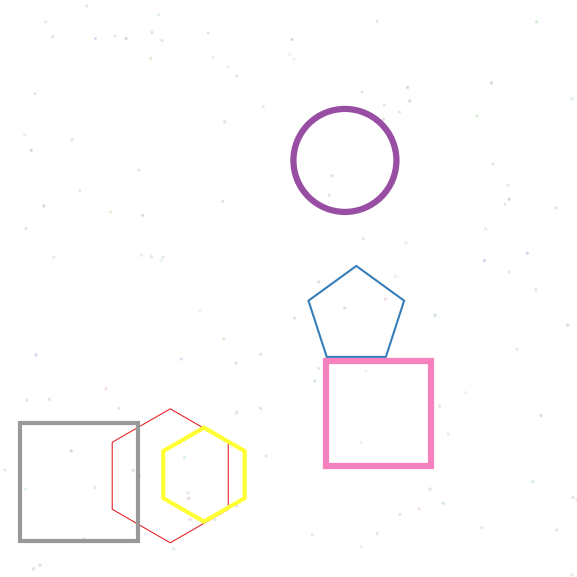[{"shape": "hexagon", "thickness": 0.5, "radius": 0.58, "center": [0.295, 0.175]}, {"shape": "pentagon", "thickness": 1, "radius": 0.44, "center": [0.617, 0.452]}, {"shape": "circle", "thickness": 3, "radius": 0.45, "center": [0.597, 0.721]}, {"shape": "hexagon", "thickness": 2, "radius": 0.41, "center": [0.353, 0.177]}, {"shape": "square", "thickness": 3, "radius": 0.46, "center": [0.655, 0.283]}, {"shape": "square", "thickness": 2, "radius": 0.51, "center": [0.137, 0.164]}]